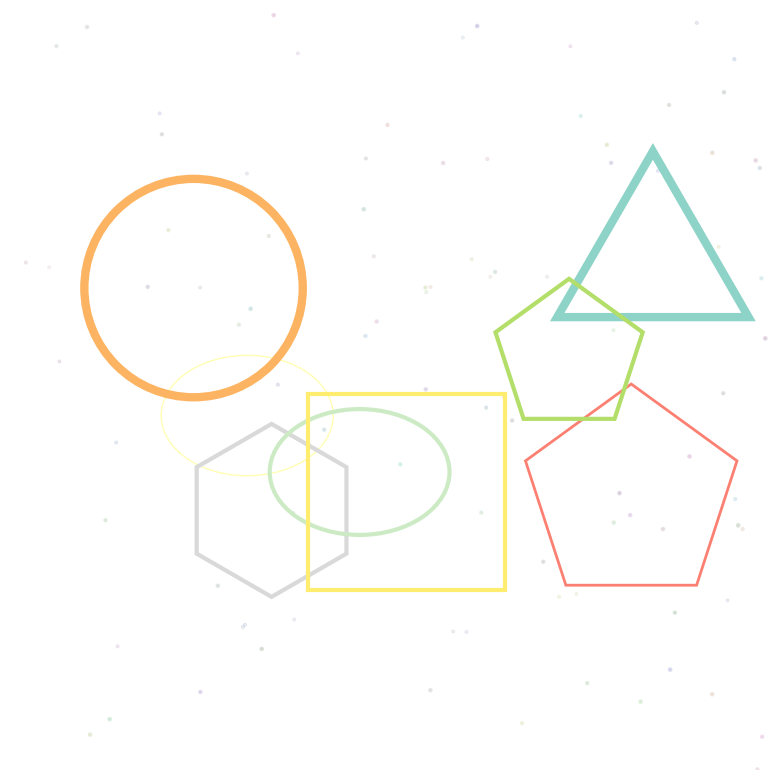[{"shape": "triangle", "thickness": 3, "radius": 0.72, "center": [0.848, 0.66]}, {"shape": "oval", "thickness": 0.5, "radius": 0.56, "center": [0.321, 0.46]}, {"shape": "pentagon", "thickness": 1, "radius": 0.72, "center": [0.82, 0.357]}, {"shape": "circle", "thickness": 3, "radius": 0.71, "center": [0.251, 0.626]}, {"shape": "pentagon", "thickness": 1.5, "radius": 0.5, "center": [0.739, 0.537]}, {"shape": "hexagon", "thickness": 1.5, "radius": 0.56, "center": [0.353, 0.337]}, {"shape": "oval", "thickness": 1.5, "radius": 0.58, "center": [0.467, 0.387]}, {"shape": "square", "thickness": 1.5, "radius": 0.64, "center": [0.528, 0.361]}]